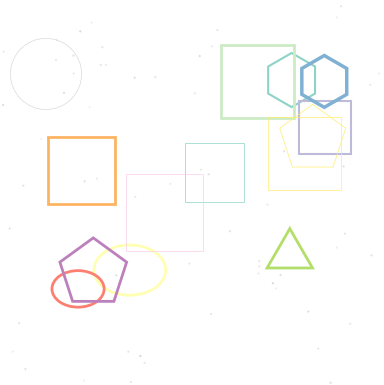[{"shape": "hexagon", "thickness": 1.5, "radius": 0.35, "center": [0.757, 0.792]}, {"shape": "square", "thickness": 0.5, "radius": 0.38, "center": [0.556, 0.552]}, {"shape": "oval", "thickness": 2, "radius": 0.47, "center": [0.337, 0.298]}, {"shape": "square", "thickness": 1.5, "radius": 0.34, "center": [0.844, 0.669]}, {"shape": "oval", "thickness": 2, "radius": 0.34, "center": [0.203, 0.25]}, {"shape": "hexagon", "thickness": 2.5, "radius": 0.34, "center": [0.842, 0.789]}, {"shape": "square", "thickness": 2, "radius": 0.43, "center": [0.211, 0.558]}, {"shape": "triangle", "thickness": 2, "radius": 0.34, "center": [0.753, 0.338]}, {"shape": "square", "thickness": 0.5, "radius": 0.5, "center": [0.427, 0.449]}, {"shape": "circle", "thickness": 0.5, "radius": 0.46, "center": [0.12, 0.808]}, {"shape": "pentagon", "thickness": 2, "radius": 0.46, "center": [0.242, 0.291]}, {"shape": "square", "thickness": 2, "radius": 0.47, "center": [0.668, 0.788]}, {"shape": "pentagon", "thickness": 0.5, "radius": 0.45, "center": [0.812, 0.639]}, {"shape": "square", "thickness": 0.5, "radius": 0.47, "center": [0.791, 0.602]}]